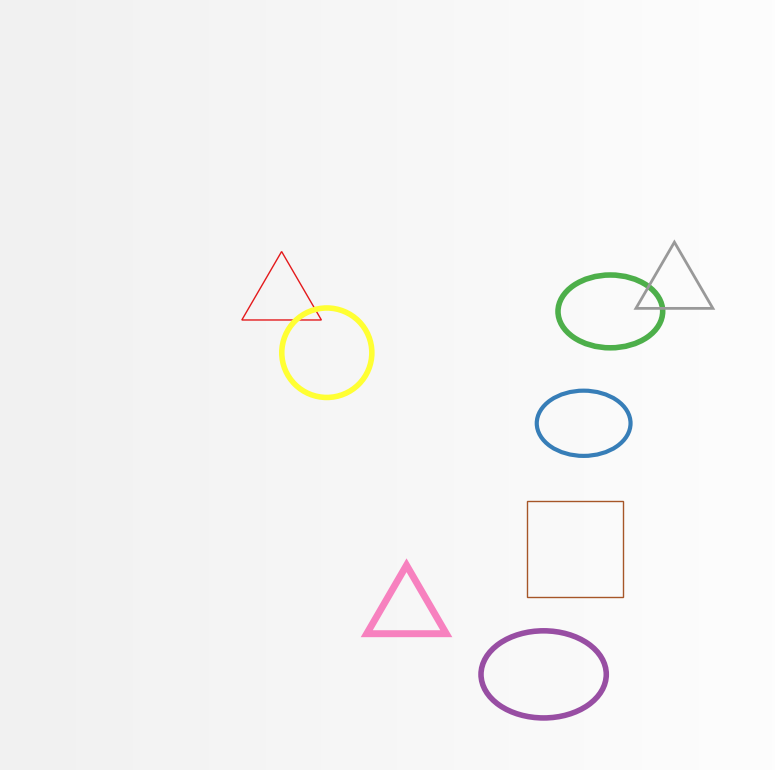[{"shape": "triangle", "thickness": 0.5, "radius": 0.3, "center": [0.363, 0.614]}, {"shape": "oval", "thickness": 1.5, "radius": 0.3, "center": [0.753, 0.45]}, {"shape": "oval", "thickness": 2, "radius": 0.34, "center": [0.788, 0.596]}, {"shape": "oval", "thickness": 2, "radius": 0.4, "center": [0.701, 0.124]}, {"shape": "circle", "thickness": 2, "radius": 0.29, "center": [0.422, 0.542]}, {"shape": "square", "thickness": 0.5, "radius": 0.31, "center": [0.742, 0.287]}, {"shape": "triangle", "thickness": 2.5, "radius": 0.3, "center": [0.525, 0.207]}, {"shape": "triangle", "thickness": 1, "radius": 0.29, "center": [0.87, 0.628]}]